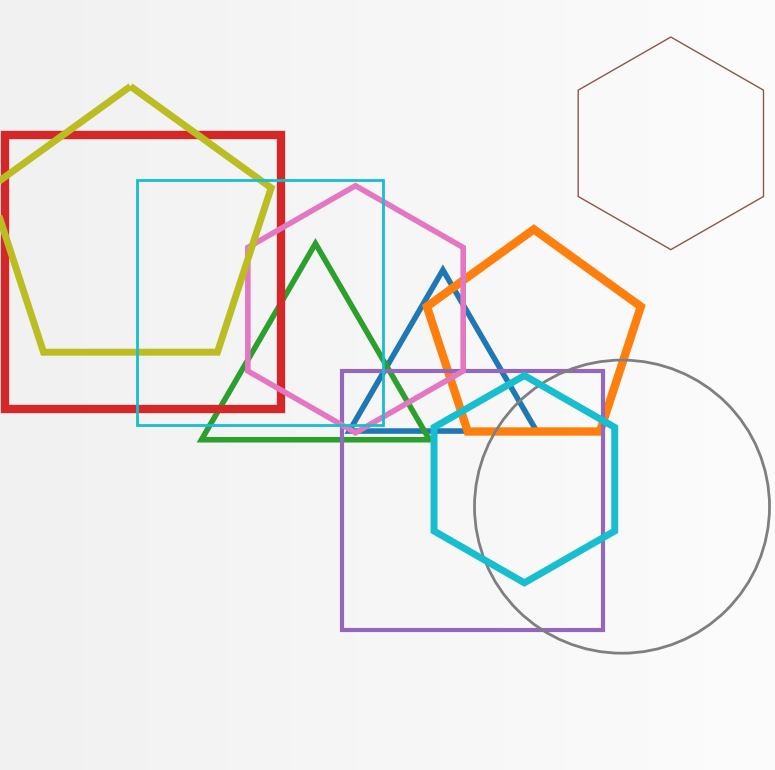[{"shape": "triangle", "thickness": 2, "radius": 0.7, "center": [0.572, 0.51]}, {"shape": "pentagon", "thickness": 3, "radius": 0.73, "center": [0.689, 0.557]}, {"shape": "triangle", "thickness": 2, "radius": 0.85, "center": [0.407, 0.514]}, {"shape": "square", "thickness": 3, "radius": 0.89, "center": [0.184, 0.647]}, {"shape": "square", "thickness": 1.5, "radius": 0.84, "center": [0.609, 0.35]}, {"shape": "hexagon", "thickness": 0.5, "radius": 0.69, "center": [0.866, 0.814]}, {"shape": "hexagon", "thickness": 2, "radius": 0.8, "center": [0.459, 0.598]}, {"shape": "circle", "thickness": 1, "radius": 0.95, "center": [0.803, 0.342]}, {"shape": "pentagon", "thickness": 2.5, "radius": 0.95, "center": [0.168, 0.697]}, {"shape": "hexagon", "thickness": 2.5, "radius": 0.67, "center": [0.677, 0.378]}, {"shape": "square", "thickness": 1, "radius": 0.79, "center": [0.336, 0.607]}]